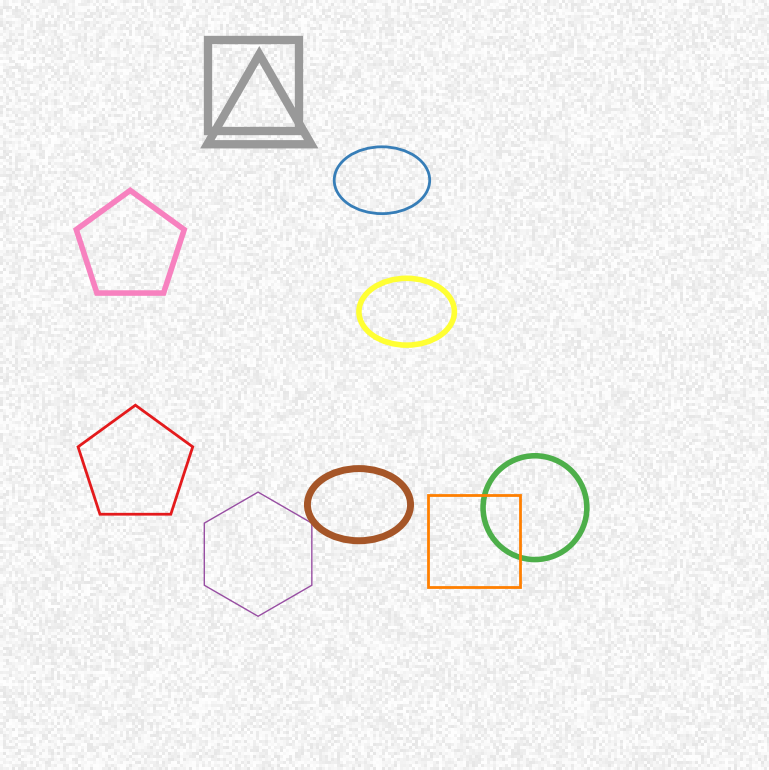[{"shape": "pentagon", "thickness": 1, "radius": 0.39, "center": [0.176, 0.396]}, {"shape": "oval", "thickness": 1, "radius": 0.31, "center": [0.496, 0.766]}, {"shape": "circle", "thickness": 2, "radius": 0.34, "center": [0.695, 0.341]}, {"shape": "hexagon", "thickness": 0.5, "radius": 0.4, "center": [0.335, 0.28]}, {"shape": "square", "thickness": 1, "radius": 0.3, "center": [0.616, 0.297]}, {"shape": "oval", "thickness": 2, "radius": 0.31, "center": [0.528, 0.595]}, {"shape": "oval", "thickness": 2.5, "radius": 0.33, "center": [0.466, 0.345]}, {"shape": "pentagon", "thickness": 2, "radius": 0.37, "center": [0.169, 0.679]}, {"shape": "triangle", "thickness": 3, "radius": 0.39, "center": [0.337, 0.852]}, {"shape": "square", "thickness": 3, "radius": 0.3, "center": [0.329, 0.889]}]